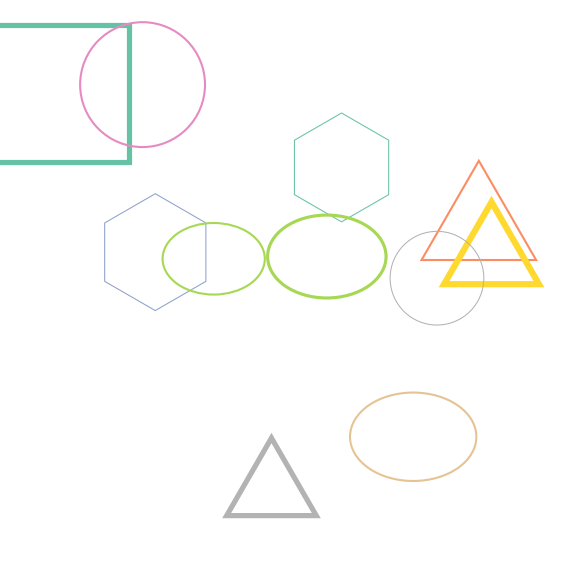[{"shape": "hexagon", "thickness": 0.5, "radius": 0.47, "center": [0.591, 0.709]}, {"shape": "square", "thickness": 2.5, "radius": 0.59, "center": [0.104, 0.837]}, {"shape": "triangle", "thickness": 1, "radius": 0.57, "center": [0.829, 0.606]}, {"shape": "hexagon", "thickness": 0.5, "radius": 0.51, "center": [0.269, 0.563]}, {"shape": "circle", "thickness": 1, "radius": 0.54, "center": [0.247, 0.853]}, {"shape": "oval", "thickness": 1, "radius": 0.44, "center": [0.37, 0.551]}, {"shape": "oval", "thickness": 1.5, "radius": 0.51, "center": [0.566, 0.555]}, {"shape": "triangle", "thickness": 3, "radius": 0.47, "center": [0.851, 0.554]}, {"shape": "oval", "thickness": 1, "radius": 0.55, "center": [0.715, 0.243]}, {"shape": "triangle", "thickness": 2.5, "radius": 0.45, "center": [0.47, 0.151]}, {"shape": "circle", "thickness": 0.5, "radius": 0.41, "center": [0.757, 0.517]}]